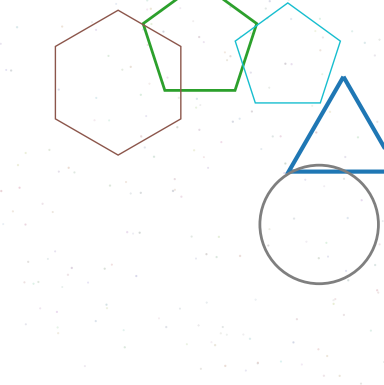[{"shape": "triangle", "thickness": 3, "radius": 0.82, "center": [0.892, 0.636]}, {"shape": "pentagon", "thickness": 2, "radius": 0.78, "center": [0.519, 0.891]}, {"shape": "hexagon", "thickness": 1, "radius": 0.94, "center": [0.307, 0.785]}, {"shape": "circle", "thickness": 2, "radius": 0.77, "center": [0.829, 0.417]}, {"shape": "pentagon", "thickness": 1, "radius": 0.72, "center": [0.748, 0.849]}]